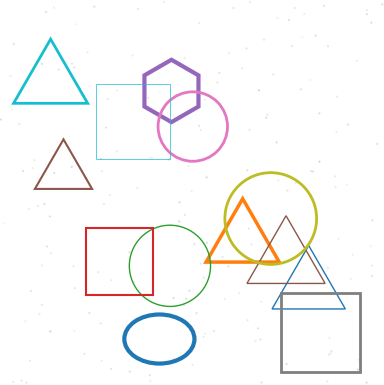[{"shape": "triangle", "thickness": 1, "radius": 0.55, "center": [0.802, 0.252]}, {"shape": "oval", "thickness": 3, "radius": 0.46, "center": [0.414, 0.119]}, {"shape": "triangle", "thickness": 2.5, "radius": 0.55, "center": [0.63, 0.374]}, {"shape": "circle", "thickness": 1, "radius": 0.53, "center": [0.441, 0.31]}, {"shape": "square", "thickness": 1.5, "radius": 0.44, "center": [0.311, 0.322]}, {"shape": "hexagon", "thickness": 3, "radius": 0.41, "center": [0.445, 0.764]}, {"shape": "triangle", "thickness": 1.5, "radius": 0.43, "center": [0.165, 0.552]}, {"shape": "triangle", "thickness": 1, "radius": 0.59, "center": [0.743, 0.322]}, {"shape": "circle", "thickness": 2, "radius": 0.45, "center": [0.501, 0.671]}, {"shape": "square", "thickness": 2, "radius": 0.51, "center": [0.833, 0.136]}, {"shape": "circle", "thickness": 2, "radius": 0.6, "center": [0.703, 0.432]}, {"shape": "triangle", "thickness": 2, "radius": 0.56, "center": [0.131, 0.787]}, {"shape": "square", "thickness": 0.5, "radius": 0.48, "center": [0.346, 0.684]}]